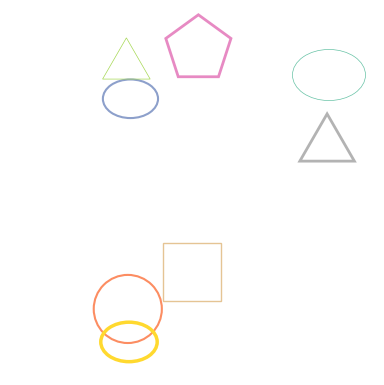[{"shape": "oval", "thickness": 0.5, "radius": 0.47, "center": [0.854, 0.805]}, {"shape": "circle", "thickness": 1.5, "radius": 0.44, "center": [0.332, 0.198]}, {"shape": "oval", "thickness": 1.5, "radius": 0.36, "center": [0.339, 0.743]}, {"shape": "pentagon", "thickness": 2, "radius": 0.44, "center": [0.515, 0.873]}, {"shape": "triangle", "thickness": 0.5, "radius": 0.36, "center": [0.328, 0.83]}, {"shape": "oval", "thickness": 2.5, "radius": 0.37, "center": [0.335, 0.112]}, {"shape": "square", "thickness": 1, "radius": 0.37, "center": [0.499, 0.294]}, {"shape": "triangle", "thickness": 2, "radius": 0.41, "center": [0.85, 0.622]}]